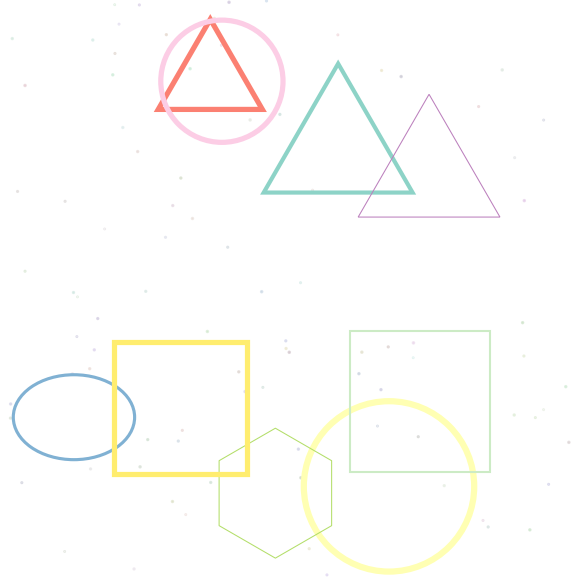[{"shape": "triangle", "thickness": 2, "radius": 0.74, "center": [0.586, 0.74]}, {"shape": "circle", "thickness": 3, "radius": 0.74, "center": [0.674, 0.157]}, {"shape": "triangle", "thickness": 2.5, "radius": 0.52, "center": [0.364, 0.862]}, {"shape": "oval", "thickness": 1.5, "radius": 0.53, "center": [0.128, 0.277]}, {"shape": "hexagon", "thickness": 0.5, "radius": 0.56, "center": [0.477, 0.145]}, {"shape": "circle", "thickness": 2.5, "radius": 0.53, "center": [0.384, 0.858]}, {"shape": "triangle", "thickness": 0.5, "radius": 0.71, "center": [0.743, 0.694]}, {"shape": "square", "thickness": 1, "radius": 0.61, "center": [0.728, 0.304]}, {"shape": "square", "thickness": 2.5, "radius": 0.57, "center": [0.312, 0.293]}]